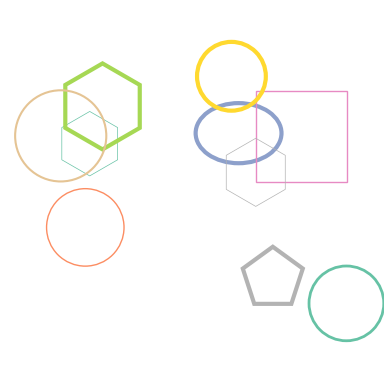[{"shape": "circle", "thickness": 2, "radius": 0.49, "center": [0.9, 0.212]}, {"shape": "hexagon", "thickness": 0.5, "radius": 0.42, "center": [0.233, 0.627]}, {"shape": "circle", "thickness": 1, "radius": 0.5, "center": [0.222, 0.409]}, {"shape": "oval", "thickness": 3, "radius": 0.56, "center": [0.62, 0.654]}, {"shape": "square", "thickness": 1, "radius": 0.59, "center": [0.783, 0.646]}, {"shape": "hexagon", "thickness": 3, "radius": 0.56, "center": [0.266, 0.724]}, {"shape": "circle", "thickness": 3, "radius": 0.45, "center": [0.601, 0.802]}, {"shape": "circle", "thickness": 1.5, "radius": 0.59, "center": [0.158, 0.647]}, {"shape": "hexagon", "thickness": 0.5, "radius": 0.44, "center": [0.664, 0.552]}, {"shape": "pentagon", "thickness": 3, "radius": 0.41, "center": [0.709, 0.277]}]